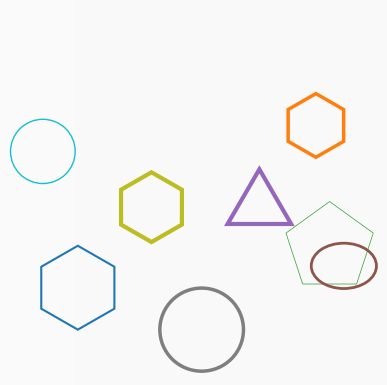[{"shape": "hexagon", "thickness": 1.5, "radius": 0.54, "center": [0.201, 0.253]}, {"shape": "hexagon", "thickness": 2.5, "radius": 0.41, "center": [0.815, 0.674]}, {"shape": "pentagon", "thickness": 0.5, "radius": 0.59, "center": [0.851, 0.358]}, {"shape": "triangle", "thickness": 3, "radius": 0.47, "center": [0.669, 0.466]}, {"shape": "oval", "thickness": 2, "radius": 0.42, "center": [0.887, 0.309]}, {"shape": "circle", "thickness": 2.5, "radius": 0.54, "center": [0.52, 0.144]}, {"shape": "hexagon", "thickness": 3, "radius": 0.45, "center": [0.391, 0.462]}, {"shape": "circle", "thickness": 1, "radius": 0.42, "center": [0.111, 0.607]}]